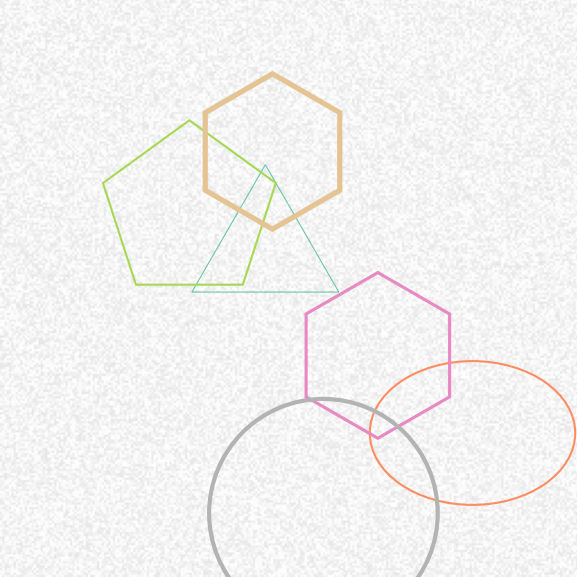[{"shape": "triangle", "thickness": 0.5, "radius": 0.73, "center": [0.459, 0.567]}, {"shape": "oval", "thickness": 1, "radius": 0.89, "center": [0.818, 0.249]}, {"shape": "hexagon", "thickness": 1.5, "radius": 0.72, "center": [0.654, 0.384]}, {"shape": "pentagon", "thickness": 1, "radius": 0.79, "center": [0.328, 0.633]}, {"shape": "hexagon", "thickness": 2.5, "radius": 0.67, "center": [0.472, 0.737]}, {"shape": "circle", "thickness": 2, "radius": 0.99, "center": [0.56, 0.11]}]